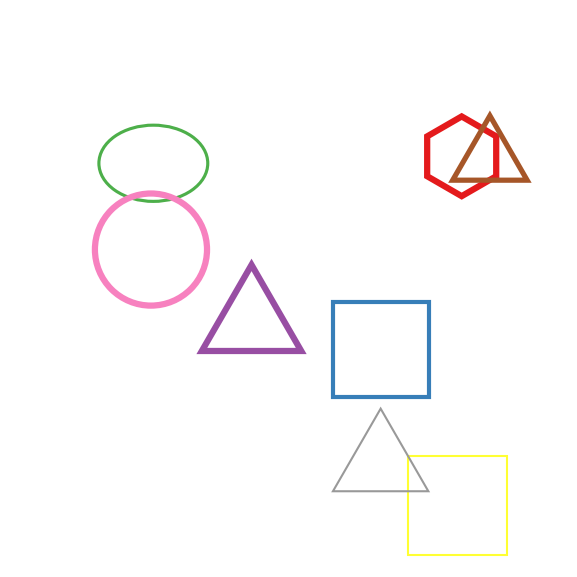[{"shape": "hexagon", "thickness": 3, "radius": 0.35, "center": [0.799, 0.728]}, {"shape": "square", "thickness": 2, "radius": 0.41, "center": [0.659, 0.394]}, {"shape": "oval", "thickness": 1.5, "radius": 0.47, "center": [0.266, 0.716]}, {"shape": "triangle", "thickness": 3, "radius": 0.5, "center": [0.436, 0.441]}, {"shape": "square", "thickness": 1, "radius": 0.43, "center": [0.793, 0.124]}, {"shape": "triangle", "thickness": 2.5, "radius": 0.37, "center": [0.848, 0.724]}, {"shape": "circle", "thickness": 3, "radius": 0.49, "center": [0.261, 0.567]}, {"shape": "triangle", "thickness": 1, "radius": 0.48, "center": [0.659, 0.196]}]